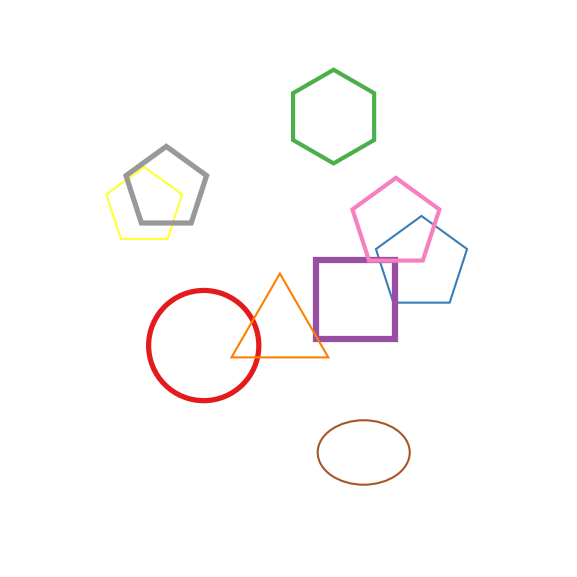[{"shape": "circle", "thickness": 2.5, "radius": 0.48, "center": [0.353, 0.401]}, {"shape": "pentagon", "thickness": 1, "radius": 0.41, "center": [0.73, 0.542]}, {"shape": "hexagon", "thickness": 2, "radius": 0.41, "center": [0.578, 0.797]}, {"shape": "square", "thickness": 3, "radius": 0.34, "center": [0.616, 0.481]}, {"shape": "triangle", "thickness": 1, "radius": 0.48, "center": [0.485, 0.429]}, {"shape": "pentagon", "thickness": 1, "radius": 0.34, "center": [0.25, 0.641]}, {"shape": "oval", "thickness": 1, "radius": 0.4, "center": [0.63, 0.216]}, {"shape": "pentagon", "thickness": 2, "radius": 0.4, "center": [0.686, 0.612]}, {"shape": "pentagon", "thickness": 2.5, "radius": 0.37, "center": [0.288, 0.672]}]